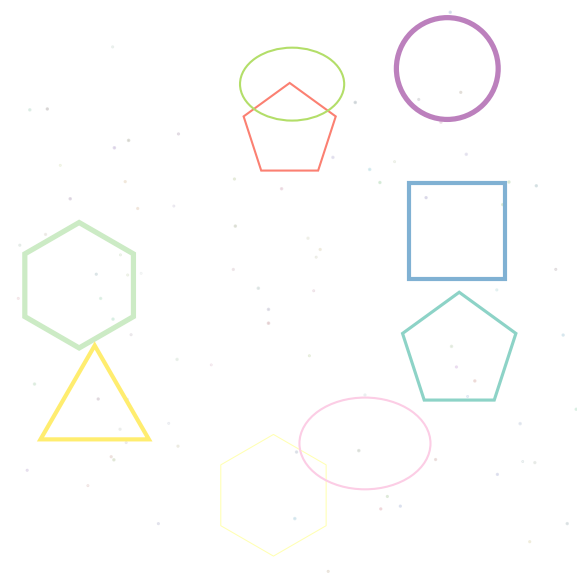[{"shape": "pentagon", "thickness": 1.5, "radius": 0.52, "center": [0.795, 0.39]}, {"shape": "hexagon", "thickness": 0.5, "radius": 0.53, "center": [0.474, 0.142]}, {"shape": "pentagon", "thickness": 1, "radius": 0.42, "center": [0.502, 0.772]}, {"shape": "square", "thickness": 2, "radius": 0.41, "center": [0.792, 0.599]}, {"shape": "oval", "thickness": 1, "radius": 0.45, "center": [0.506, 0.853]}, {"shape": "oval", "thickness": 1, "radius": 0.57, "center": [0.632, 0.231]}, {"shape": "circle", "thickness": 2.5, "radius": 0.44, "center": [0.775, 0.88]}, {"shape": "hexagon", "thickness": 2.5, "radius": 0.54, "center": [0.137, 0.505]}, {"shape": "triangle", "thickness": 2, "radius": 0.54, "center": [0.164, 0.292]}]